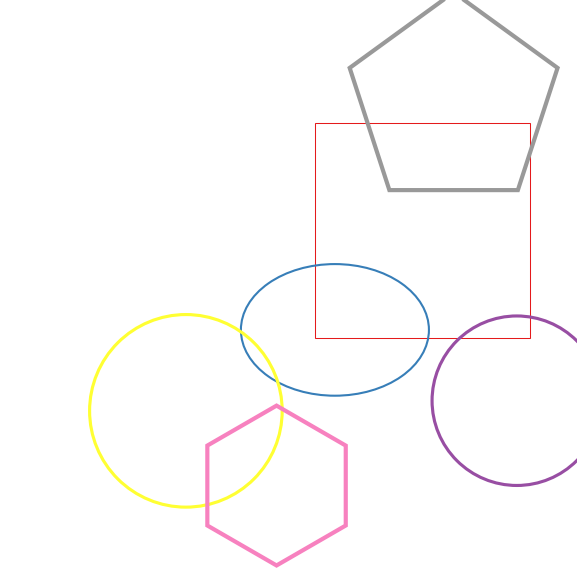[{"shape": "square", "thickness": 0.5, "radius": 0.93, "center": [0.731, 0.599]}, {"shape": "oval", "thickness": 1, "radius": 0.81, "center": [0.58, 0.428]}, {"shape": "circle", "thickness": 1.5, "radius": 0.73, "center": [0.895, 0.305]}, {"shape": "circle", "thickness": 1.5, "radius": 0.83, "center": [0.322, 0.288]}, {"shape": "hexagon", "thickness": 2, "radius": 0.69, "center": [0.479, 0.158]}, {"shape": "pentagon", "thickness": 2, "radius": 0.95, "center": [0.785, 0.823]}]